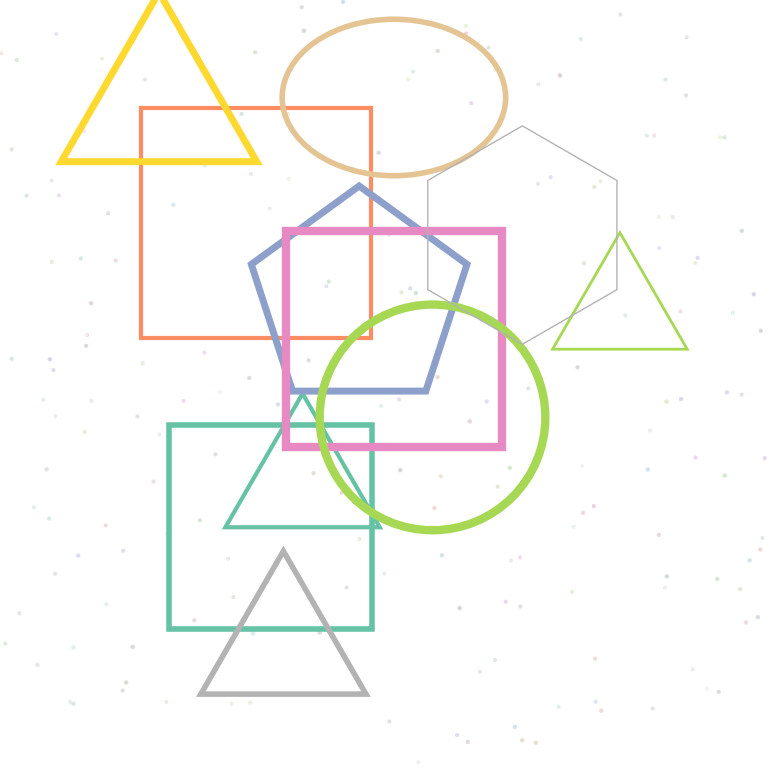[{"shape": "square", "thickness": 2, "radius": 0.66, "center": [0.351, 0.316]}, {"shape": "triangle", "thickness": 1.5, "radius": 0.58, "center": [0.393, 0.373]}, {"shape": "square", "thickness": 1.5, "radius": 0.75, "center": [0.332, 0.711]}, {"shape": "pentagon", "thickness": 2.5, "radius": 0.74, "center": [0.466, 0.611]}, {"shape": "square", "thickness": 3, "radius": 0.7, "center": [0.512, 0.56]}, {"shape": "circle", "thickness": 3, "radius": 0.73, "center": [0.562, 0.458]}, {"shape": "triangle", "thickness": 1, "radius": 0.5, "center": [0.805, 0.597]}, {"shape": "triangle", "thickness": 2.5, "radius": 0.73, "center": [0.206, 0.863]}, {"shape": "oval", "thickness": 2, "radius": 0.73, "center": [0.512, 0.873]}, {"shape": "triangle", "thickness": 2, "radius": 0.62, "center": [0.368, 0.16]}, {"shape": "hexagon", "thickness": 0.5, "radius": 0.71, "center": [0.678, 0.695]}]